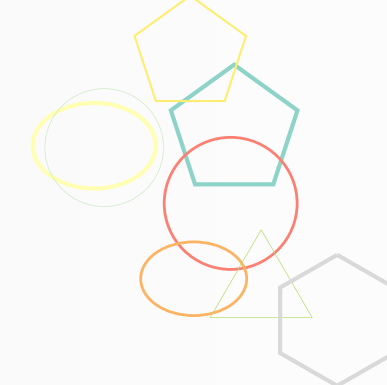[{"shape": "pentagon", "thickness": 3, "radius": 0.86, "center": [0.604, 0.66]}, {"shape": "oval", "thickness": 3, "radius": 0.79, "center": [0.243, 0.621]}, {"shape": "circle", "thickness": 2, "radius": 0.86, "center": [0.595, 0.472]}, {"shape": "oval", "thickness": 2, "radius": 0.68, "center": [0.5, 0.276]}, {"shape": "triangle", "thickness": 0.5, "radius": 0.76, "center": [0.674, 0.251]}, {"shape": "hexagon", "thickness": 3, "radius": 0.85, "center": [0.87, 0.168]}, {"shape": "circle", "thickness": 0.5, "radius": 0.77, "center": [0.269, 0.617]}, {"shape": "pentagon", "thickness": 1.5, "radius": 0.76, "center": [0.491, 0.86]}]